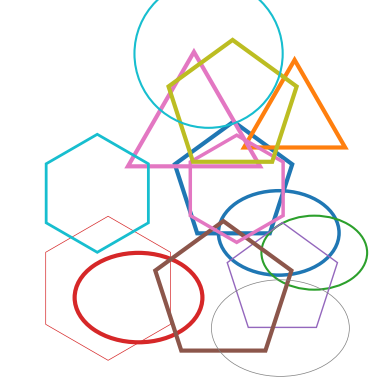[{"shape": "pentagon", "thickness": 3, "radius": 0.8, "center": [0.607, 0.524]}, {"shape": "oval", "thickness": 2.5, "radius": 0.78, "center": [0.724, 0.395]}, {"shape": "triangle", "thickness": 3, "radius": 0.76, "center": [0.765, 0.693]}, {"shape": "oval", "thickness": 1.5, "radius": 0.69, "center": [0.816, 0.344]}, {"shape": "oval", "thickness": 3, "radius": 0.83, "center": [0.36, 0.227]}, {"shape": "hexagon", "thickness": 0.5, "radius": 0.94, "center": [0.281, 0.251]}, {"shape": "pentagon", "thickness": 1, "radius": 0.75, "center": [0.733, 0.271]}, {"shape": "pentagon", "thickness": 3, "radius": 0.93, "center": [0.58, 0.24]}, {"shape": "hexagon", "thickness": 2.5, "radius": 0.7, "center": [0.615, 0.51]}, {"shape": "triangle", "thickness": 3, "radius": 0.99, "center": [0.504, 0.667]}, {"shape": "oval", "thickness": 0.5, "radius": 0.9, "center": [0.728, 0.148]}, {"shape": "pentagon", "thickness": 3, "radius": 0.87, "center": [0.604, 0.721]}, {"shape": "circle", "thickness": 1.5, "radius": 0.96, "center": [0.542, 0.86]}, {"shape": "hexagon", "thickness": 2, "radius": 0.77, "center": [0.253, 0.498]}]